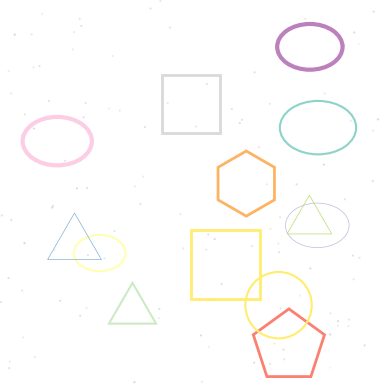[{"shape": "oval", "thickness": 1.5, "radius": 0.5, "center": [0.826, 0.668]}, {"shape": "oval", "thickness": 1.5, "radius": 0.34, "center": [0.259, 0.343]}, {"shape": "oval", "thickness": 0.5, "radius": 0.41, "center": [0.824, 0.415]}, {"shape": "pentagon", "thickness": 2, "radius": 0.49, "center": [0.75, 0.1]}, {"shape": "triangle", "thickness": 0.5, "radius": 0.4, "center": [0.194, 0.366]}, {"shape": "hexagon", "thickness": 2, "radius": 0.42, "center": [0.64, 0.523]}, {"shape": "triangle", "thickness": 0.5, "radius": 0.34, "center": [0.804, 0.426]}, {"shape": "oval", "thickness": 3, "radius": 0.45, "center": [0.149, 0.633]}, {"shape": "square", "thickness": 2, "radius": 0.38, "center": [0.495, 0.731]}, {"shape": "oval", "thickness": 3, "radius": 0.42, "center": [0.805, 0.878]}, {"shape": "triangle", "thickness": 1.5, "radius": 0.35, "center": [0.344, 0.195]}, {"shape": "circle", "thickness": 1.5, "radius": 0.43, "center": [0.724, 0.207]}, {"shape": "square", "thickness": 2, "radius": 0.44, "center": [0.586, 0.313]}]